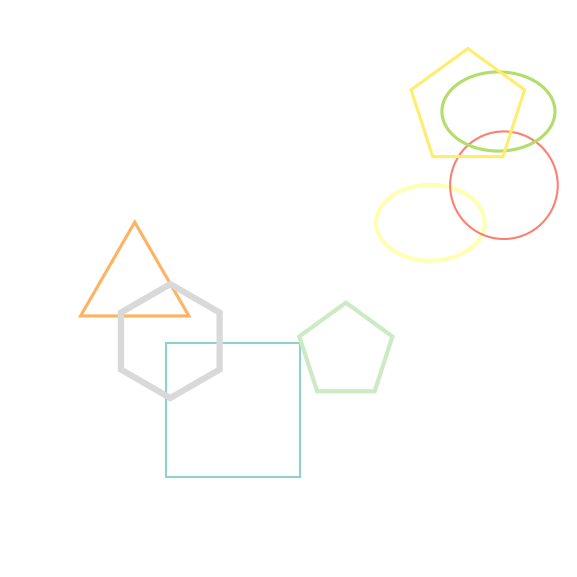[{"shape": "square", "thickness": 1, "radius": 0.58, "center": [0.403, 0.289]}, {"shape": "oval", "thickness": 2, "radius": 0.47, "center": [0.745, 0.613]}, {"shape": "circle", "thickness": 1, "radius": 0.47, "center": [0.873, 0.678]}, {"shape": "triangle", "thickness": 1.5, "radius": 0.54, "center": [0.233, 0.506]}, {"shape": "oval", "thickness": 1.5, "radius": 0.49, "center": [0.863, 0.806]}, {"shape": "hexagon", "thickness": 3, "radius": 0.49, "center": [0.295, 0.409]}, {"shape": "pentagon", "thickness": 2, "radius": 0.42, "center": [0.599, 0.39]}, {"shape": "pentagon", "thickness": 1.5, "radius": 0.52, "center": [0.81, 0.812]}]